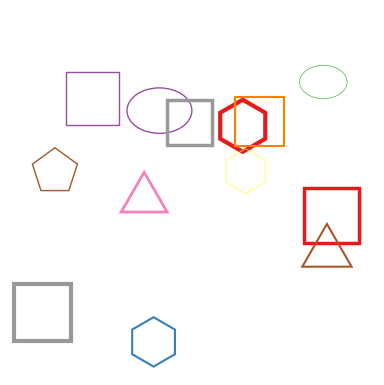[{"shape": "hexagon", "thickness": 3, "radius": 0.34, "center": [0.631, 0.673]}, {"shape": "square", "thickness": 2.5, "radius": 0.36, "center": [0.862, 0.441]}, {"shape": "hexagon", "thickness": 1.5, "radius": 0.32, "center": [0.399, 0.112]}, {"shape": "oval", "thickness": 0.5, "radius": 0.31, "center": [0.84, 0.787]}, {"shape": "square", "thickness": 1, "radius": 0.34, "center": [0.24, 0.745]}, {"shape": "oval", "thickness": 1, "radius": 0.42, "center": [0.414, 0.713]}, {"shape": "square", "thickness": 1.5, "radius": 0.32, "center": [0.675, 0.684]}, {"shape": "hexagon", "thickness": 0.5, "radius": 0.29, "center": [0.638, 0.555]}, {"shape": "pentagon", "thickness": 1, "radius": 0.31, "center": [0.143, 0.555]}, {"shape": "triangle", "thickness": 1.5, "radius": 0.37, "center": [0.849, 0.344]}, {"shape": "triangle", "thickness": 2, "radius": 0.34, "center": [0.374, 0.484]}, {"shape": "square", "thickness": 3, "radius": 0.37, "center": [0.11, 0.188]}, {"shape": "square", "thickness": 2.5, "radius": 0.3, "center": [0.492, 0.682]}]